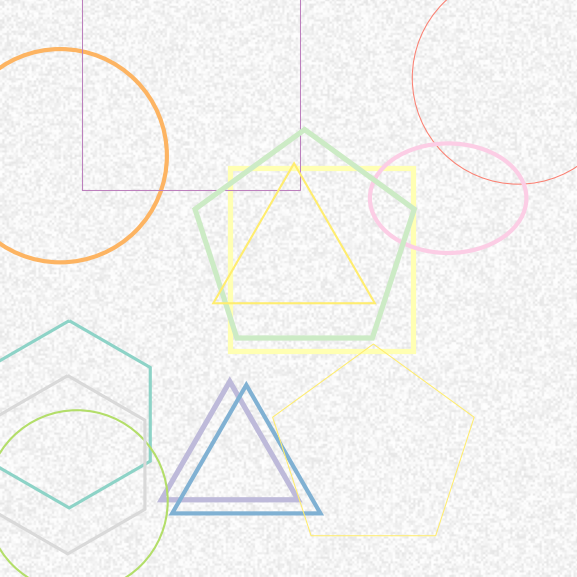[{"shape": "hexagon", "thickness": 1.5, "radius": 0.81, "center": [0.12, 0.282]}, {"shape": "square", "thickness": 2.5, "radius": 0.79, "center": [0.557, 0.549]}, {"shape": "triangle", "thickness": 2.5, "radius": 0.68, "center": [0.398, 0.202]}, {"shape": "circle", "thickness": 0.5, "radius": 0.92, "center": [0.898, 0.864]}, {"shape": "triangle", "thickness": 2, "radius": 0.74, "center": [0.426, 0.184]}, {"shape": "circle", "thickness": 2, "radius": 0.92, "center": [0.104, 0.73]}, {"shape": "circle", "thickness": 1, "radius": 0.79, "center": [0.133, 0.132]}, {"shape": "oval", "thickness": 2, "radius": 0.68, "center": [0.776, 0.656]}, {"shape": "hexagon", "thickness": 1.5, "radius": 0.77, "center": [0.117, 0.194]}, {"shape": "square", "thickness": 0.5, "radius": 0.95, "center": [0.331, 0.86]}, {"shape": "pentagon", "thickness": 2.5, "radius": 1.0, "center": [0.527, 0.575]}, {"shape": "triangle", "thickness": 1, "radius": 0.81, "center": [0.509, 0.555]}, {"shape": "pentagon", "thickness": 0.5, "radius": 0.92, "center": [0.647, 0.22]}]